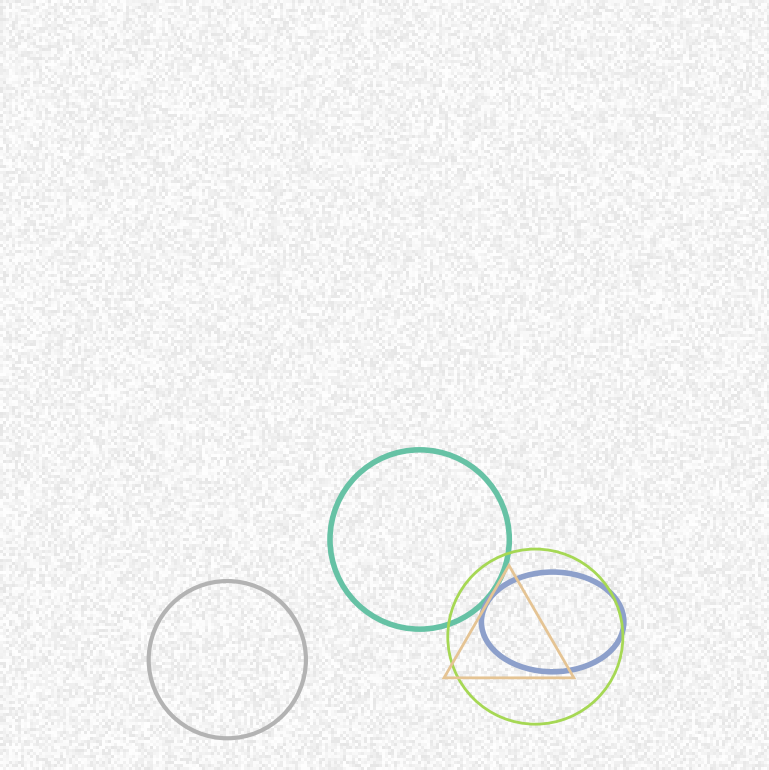[{"shape": "circle", "thickness": 2, "radius": 0.58, "center": [0.545, 0.299]}, {"shape": "oval", "thickness": 2, "radius": 0.46, "center": [0.718, 0.192]}, {"shape": "circle", "thickness": 1, "radius": 0.57, "center": [0.695, 0.173]}, {"shape": "triangle", "thickness": 1, "radius": 0.49, "center": [0.661, 0.168]}, {"shape": "circle", "thickness": 1.5, "radius": 0.51, "center": [0.295, 0.143]}]